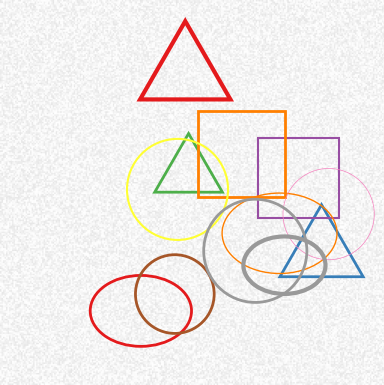[{"shape": "triangle", "thickness": 3, "radius": 0.68, "center": [0.481, 0.809]}, {"shape": "oval", "thickness": 2, "radius": 0.66, "center": [0.366, 0.192]}, {"shape": "triangle", "thickness": 2, "radius": 0.62, "center": [0.835, 0.344]}, {"shape": "triangle", "thickness": 2, "radius": 0.51, "center": [0.49, 0.552]}, {"shape": "square", "thickness": 1.5, "radius": 0.52, "center": [0.775, 0.538]}, {"shape": "square", "thickness": 2, "radius": 0.56, "center": [0.627, 0.601]}, {"shape": "oval", "thickness": 1, "radius": 0.75, "center": [0.726, 0.394]}, {"shape": "circle", "thickness": 1.5, "radius": 0.66, "center": [0.461, 0.508]}, {"shape": "circle", "thickness": 2, "radius": 0.51, "center": [0.454, 0.236]}, {"shape": "circle", "thickness": 0.5, "radius": 0.59, "center": [0.854, 0.444]}, {"shape": "oval", "thickness": 3, "radius": 0.53, "center": [0.739, 0.311]}, {"shape": "circle", "thickness": 2, "radius": 0.67, "center": [0.663, 0.348]}]